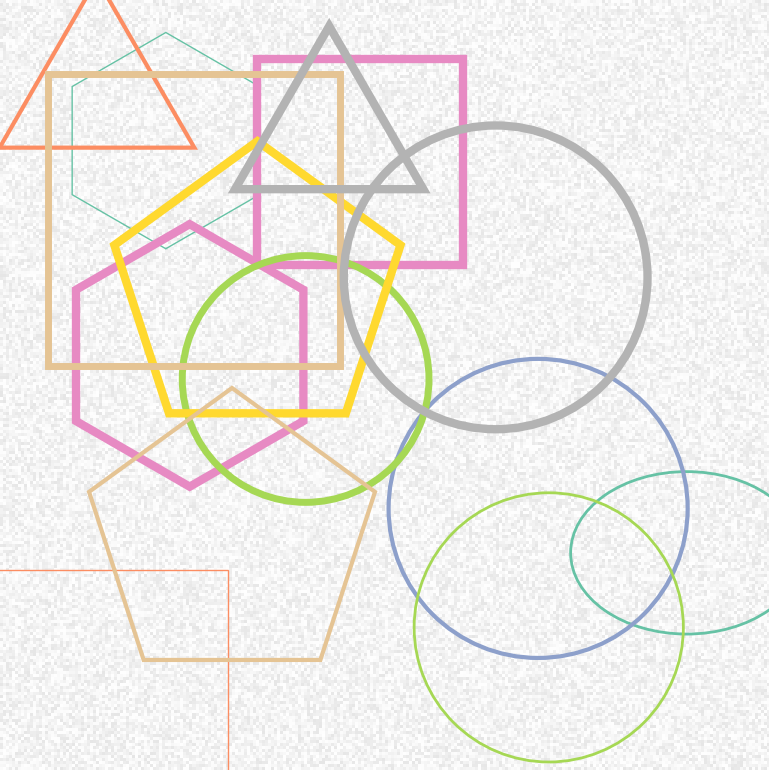[{"shape": "oval", "thickness": 1, "radius": 0.75, "center": [0.892, 0.282]}, {"shape": "hexagon", "thickness": 0.5, "radius": 0.7, "center": [0.215, 0.817]}, {"shape": "square", "thickness": 0.5, "radius": 0.77, "center": [0.142, 0.106]}, {"shape": "triangle", "thickness": 1.5, "radius": 0.73, "center": [0.126, 0.881]}, {"shape": "circle", "thickness": 1.5, "radius": 0.97, "center": [0.699, 0.34]}, {"shape": "square", "thickness": 3, "radius": 0.67, "center": [0.468, 0.79]}, {"shape": "hexagon", "thickness": 3, "radius": 0.85, "center": [0.246, 0.538]}, {"shape": "circle", "thickness": 2.5, "radius": 0.8, "center": [0.397, 0.508]}, {"shape": "circle", "thickness": 1, "radius": 0.87, "center": [0.713, 0.185]}, {"shape": "pentagon", "thickness": 3, "radius": 0.98, "center": [0.334, 0.621]}, {"shape": "pentagon", "thickness": 1.5, "radius": 0.98, "center": [0.301, 0.301]}, {"shape": "square", "thickness": 2.5, "radius": 0.95, "center": [0.252, 0.714]}, {"shape": "triangle", "thickness": 3, "radius": 0.71, "center": [0.428, 0.825]}, {"shape": "circle", "thickness": 3, "radius": 0.99, "center": [0.644, 0.64]}]